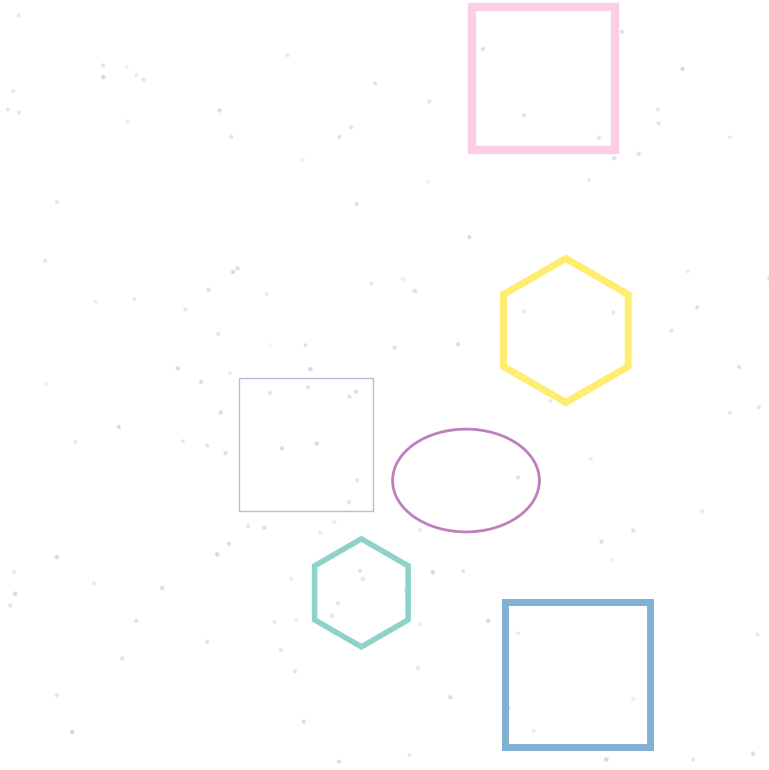[{"shape": "hexagon", "thickness": 2, "radius": 0.35, "center": [0.469, 0.23]}, {"shape": "square", "thickness": 0.5, "radius": 0.43, "center": [0.398, 0.422]}, {"shape": "square", "thickness": 2.5, "radius": 0.47, "center": [0.75, 0.125]}, {"shape": "square", "thickness": 3, "radius": 0.46, "center": [0.706, 0.898]}, {"shape": "oval", "thickness": 1, "radius": 0.48, "center": [0.605, 0.376]}, {"shape": "hexagon", "thickness": 2.5, "radius": 0.47, "center": [0.735, 0.571]}]